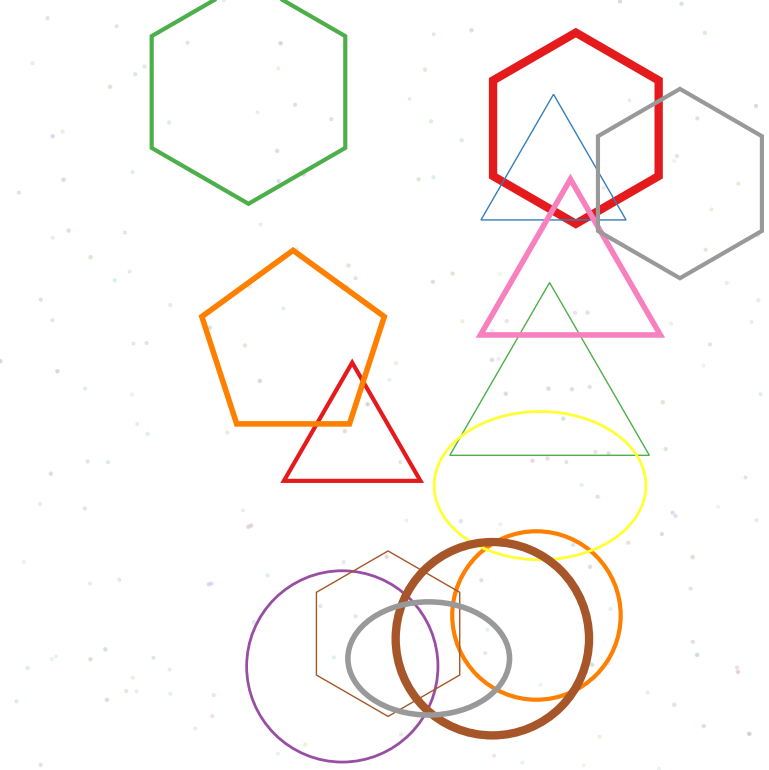[{"shape": "triangle", "thickness": 1.5, "radius": 0.51, "center": [0.457, 0.427]}, {"shape": "hexagon", "thickness": 3, "radius": 0.62, "center": [0.748, 0.833]}, {"shape": "triangle", "thickness": 0.5, "radius": 0.54, "center": [0.719, 0.769]}, {"shape": "triangle", "thickness": 0.5, "radius": 0.75, "center": [0.714, 0.483]}, {"shape": "hexagon", "thickness": 1.5, "radius": 0.73, "center": [0.323, 0.88]}, {"shape": "circle", "thickness": 1, "radius": 0.62, "center": [0.445, 0.135]}, {"shape": "circle", "thickness": 1.5, "radius": 0.55, "center": [0.697, 0.201]}, {"shape": "pentagon", "thickness": 2, "radius": 0.62, "center": [0.381, 0.55]}, {"shape": "oval", "thickness": 1, "radius": 0.69, "center": [0.701, 0.369]}, {"shape": "circle", "thickness": 3, "radius": 0.63, "center": [0.639, 0.17]}, {"shape": "hexagon", "thickness": 0.5, "radius": 0.54, "center": [0.504, 0.177]}, {"shape": "triangle", "thickness": 2, "radius": 0.67, "center": [0.741, 0.632]}, {"shape": "hexagon", "thickness": 1.5, "radius": 0.61, "center": [0.883, 0.762]}, {"shape": "oval", "thickness": 2, "radius": 0.52, "center": [0.557, 0.145]}]